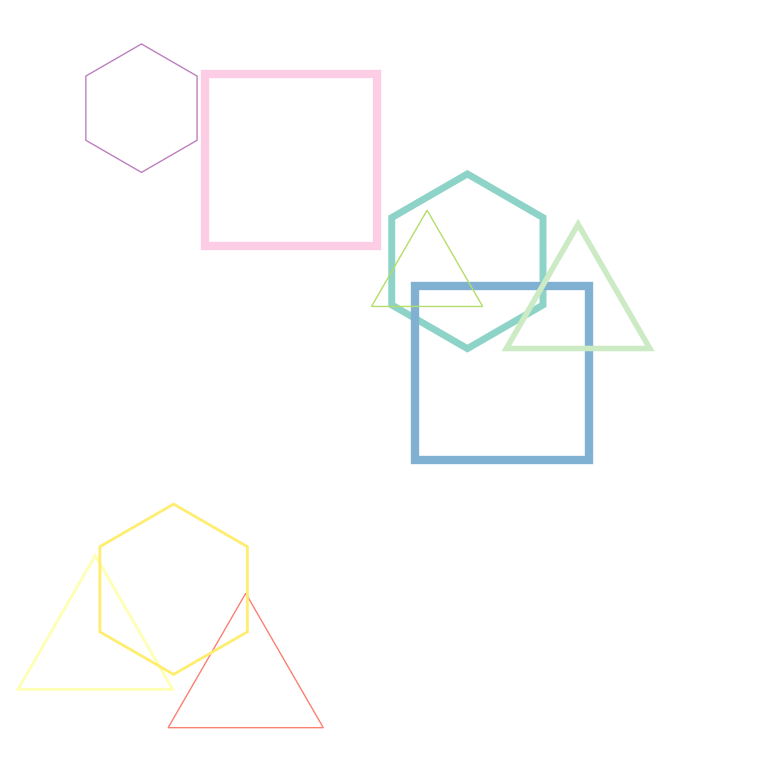[{"shape": "hexagon", "thickness": 2.5, "radius": 0.57, "center": [0.607, 0.661]}, {"shape": "triangle", "thickness": 1, "radius": 0.58, "center": [0.124, 0.163]}, {"shape": "triangle", "thickness": 0.5, "radius": 0.58, "center": [0.319, 0.113]}, {"shape": "square", "thickness": 3, "radius": 0.56, "center": [0.652, 0.516]}, {"shape": "triangle", "thickness": 0.5, "radius": 0.42, "center": [0.555, 0.644]}, {"shape": "square", "thickness": 3, "radius": 0.56, "center": [0.377, 0.792]}, {"shape": "hexagon", "thickness": 0.5, "radius": 0.42, "center": [0.184, 0.86]}, {"shape": "triangle", "thickness": 2, "radius": 0.54, "center": [0.751, 0.601]}, {"shape": "hexagon", "thickness": 1, "radius": 0.55, "center": [0.225, 0.235]}]